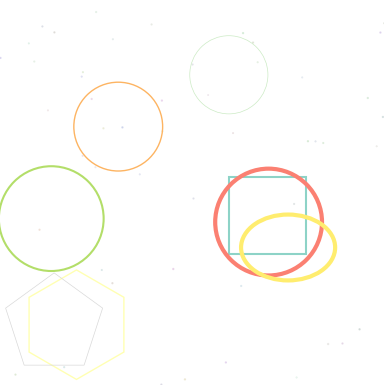[{"shape": "square", "thickness": 1.5, "radius": 0.5, "center": [0.695, 0.441]}, {"shape": "hexagon", "thickness": 1, "radius": 0.71, "center": [0.199, 0.157]}, {"shape": "circle", "thickness": 3, "radius": 0.69, "center": [0.698, 0.423]}, {"shape": "circle", "thickness": 1, "radius": 0.58, "center": [0.307, 0.671]}, {"shape": "circle", "thickness": 1.5, "radius": 0.68, "center": [0.133, 0.432]}, {"shape": "pentagon", "thickness": 0.5, "radius": 0.66, "center": [0.141, 0.159]}, {"shape": "circle", "thickness": 0.5, "radius": 0.51, "center": [0.594, 0.806]}, {"shape": "oval", "thickness": 3, "radius": 0.61, "center": [0.748, 0.357]}]